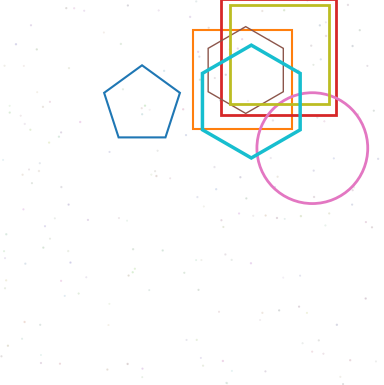[{"shape": "pentagon", "thickness": 1.5, "radius": 0.52, "center": [0.369, 0.727]}, {"shape": "square", "thickness": 1.5, "radius": 0.64, "center": [0.63, 0.793]}, {"shape": "square", "thickness": 2, "radius": 0.75, "center": [0.723, 0.852]}, {"shape": "hexagon", "thickness": 1, "radius": 0.56, "center": [0.638, 0.818]}, {"shape": "circle", "thickness": 2, "radius": 0.72, "center": [0.811, 0.615]}, {"shape": "square", "thickness": 2, "radius": 0.64, "center": [0.727, 0.859]}, {"shape": "hexagon", "thickness": 2.5, "radius": 0.73, "center": [0.653, 0.736]}]